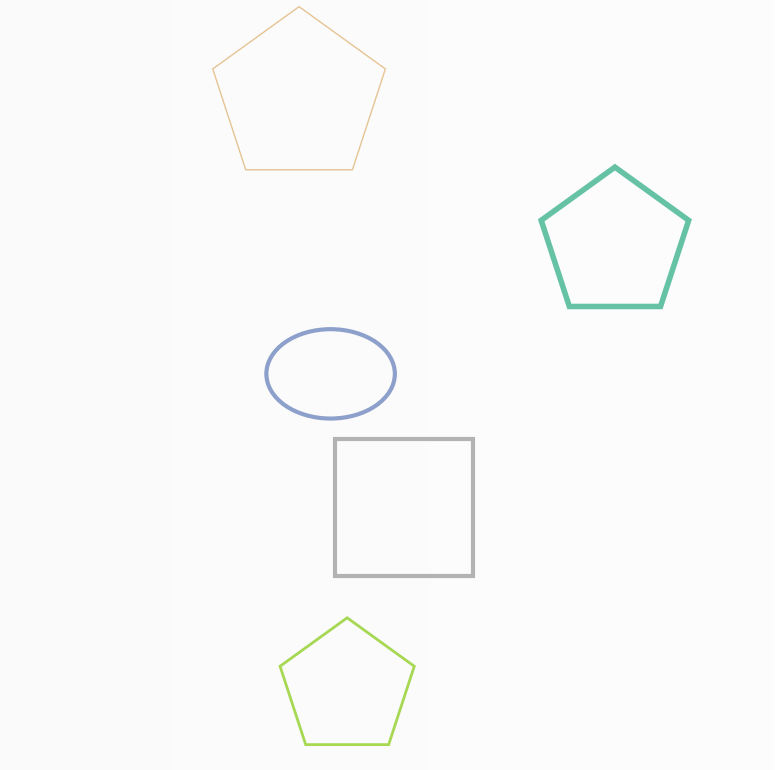[{"shape": "pentagon", "thickness": 2, "radius": 0.5, "center": [0.793, 0.683]}, {"shape": "oval", "thickness": 1.5, "radius": 0.41, "center": [0.427, 0.514]}, {"shape": "pentagon", "thickness": 1, "radius": 0.46, "center": [0.448, 0.107]}, {"shape": "pentagon", "thickness": 0.5, "radius": 0.59, "center": [0.386, 0.874]}, {"shape": "square", "thickness": 1.5, "radius": 0.44, "center": [0.522, 0.341]}]